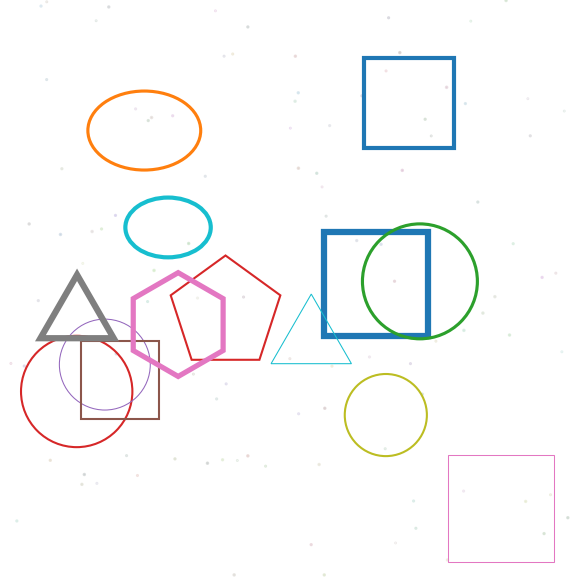[{"shape": "square", "thickness": 2, "radius": 0.39, "center": [0.708, 0.821]}, {"shape": "square", "thickness": 3, "radius": 0.45, "center": [0.651, 0.507]}, {"shape": "oval", "thickness": 1.5, "radius": 0.49, "center": [0.25, 0.773]}, {"shape": "circle", "thickness": 1.5, "radius": 0.5, "center": [0.727, 0.512]}, {"shape": "pentagon", "thickness": 1, "radius": 0.5, "center": [0.391, 0.457]}, {"shape": "circle", "thickness": 1, "radius": 0.48, "center": [0.133, 0.321]}, {"shape": "circle", "thickness": 0.5, "radius": 0.39, "center": [0.182, 0.368]}, {"shape": "square", "thickness": 1, "radius": 0.34, "center": [0.208, 0.341]}, {"shape": "hexagon", "thickness": 2.5, "radius": 0.45, "center": [0.309, 0.437]}, {"shape": "square", "thickness": 0.5, "radius": 0.46, "center": [0.867, 0.118]}, {"shape": "triangle", "thickness": 3, "radius": 0.37, "center": [0.133, 0.45]}, {"shape": "circle", "thickness": 1, "radius": 0.36, "center": [0.668, 0.28]}, {"shape": "oval", "thickness": 2, "radius": 0.37, "center": [0.291, 0.605]}, {"shape": "triangle", "thickness": 0.5, "radius": 0.4, "center": [0.539, 0.41]}]